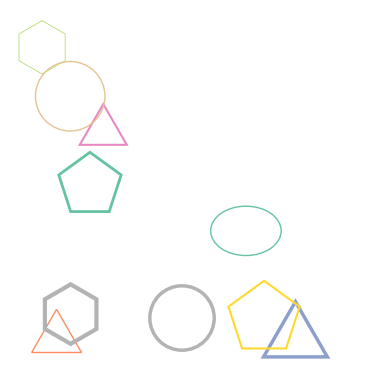[{"shape": "oval", "thickness": 1, "radius": 0.46, "center": [0.639, 0.4]}, {"shape": "pentagon", "thickness": 2, "radius": 0.43, "center": [0.234, 0.519]}, {"shape": "triangle", "thickness": 1, "radius": 0.37, "center": [0.147, 0.122]}, {"shape": "triangle", "thickness": 2.5, "radius": 0.48, "center": [0.767, 0.121]}, {"shape": "triangle", "thickness": 1.5, "radius": 0.35, "center": [0.268, 0.659]}, {"shape": "hexagon", "thickness": 0.5, "radius": 0.35, "center": [0.109, 0.877]}, {"shape": "pentagon", "thickness": 1.5, "radius": 0.49, "center": [0.686, 0.174]}, {"shape": "circle", "thickness": 1, "radius": 0.45, "center": [0.182, 0.75]}, {"shape": "hexagon", "thickness": 3, "radius": 0.39, "center": [0.184, 0.184]}, {"shape": "circle", "thickness": 2.5, "radius": 0.42, "center": [0.473, 0.174]}]